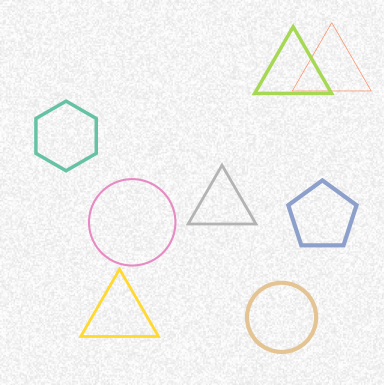[{"shape": "hexagon", "thickness": 2.5, "radius": 0.45, "center": [0.172, 0.647]}, {"shape": "triangle", "thickness": 0.5, "radius": 0.59, "center": [0.862, 0.823]}, {"shape": "pentagon", "thickness": 3, "radius": 0.47, "center": [0.837, 0.438]}, {"shape": "circle", "thickness": 1.5, "radius": 0.56, "center": [0.343, 0.423]}, {"shape": "triangle", "thickness": 2.5, "radius": 0.58, "center": [0.761, 0.815]}, {"shape": "triangle", "thickness": 2, "radius": 0.58, "center": [0.311, 0.184]}, {"shape": "circle", "thickness": 3, "radius": 0.45, "center": [0.731, 0.176]}, {"shape": "triangle", "thickness": 2, "radius": 0.51, "center": [0.577, 0.469]}]